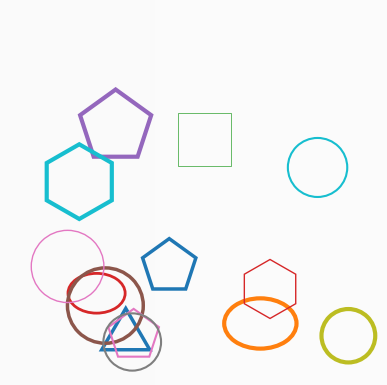[{"shape": "triangle", "thickness": 2.5, "radius": 0.36, "center": [0.325, 0.127]}, {"shape": "pentagon", "thickness": 2.5, "radius": 0.36, "center": [0.437, 0.308]}, {"shape": "oval", "thickness": 3, "radius": 0.47, "center": [0.672, 0.16]}, {"shape": "square", "thickness": 0.5, "radius": 0.35, "center": [0.528, 0.638]}, {"shape": "hexagon", "thickness": 1, "radius": 0.38, "center": [0.697, 0.249]}, {"shape": "oval", "thickness": 2, "radius": 0.37, "center": [0.249, 0.238]}, {"shape": "pentagon", "thickness": 3, "radius": 0.48, "center": [0.298, 0.671]}, {"shape": "circle", "thickness": 2.5, "radius": 0.49, "center": [0.272, 0.206]}, {"shape": "pentagon", "thickness": 1.5, "radius": 0.34, "center": [0.345, 0.129]}, {"shape": "circle", "thickness": 1, "radius": 0.47, "center": [0.174, 0.308]}, {"shape": "circle", "thickness": 1.5, "radius": 0.37, "center": [0.341, 0.112]}, {"shape": "circle", "thickness": 3, "radius": 0.35, "center": [0.899, 0.128]}, {"shape": "circle", "thickness": 1.5, "radius": 0.38, "center": [0.82, 0.565]}, {"shape": "hexagon", "thickness": 3, "radius": 0.48, "center": [0.205, 0.528]}]